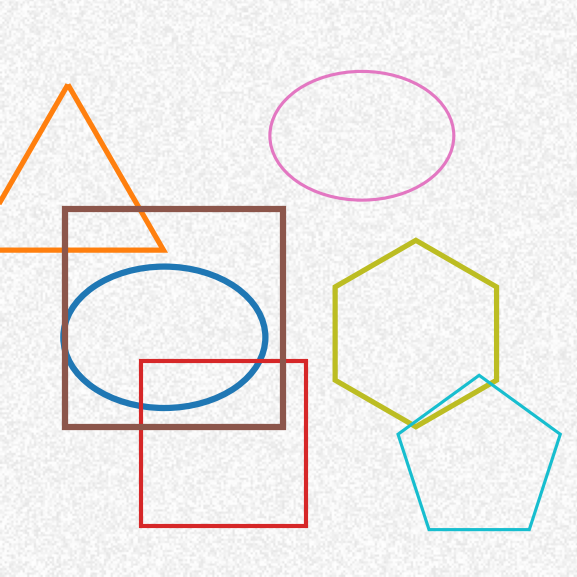[{"shape": "oval", "thickness": 3, "radius": 0.87, "center": [0.285, 0.415]}, {"shape": "triangle", "thickness": 2.5, "radius": 0.96, "center": [0.118, 0.662]}, {"shape": "square", "thickness": 2, "radius": 0.71, "center": [0.387, 0.231]}, {"shape": "square", "thickness": 3, "radius": 0.94, "center": [0.301, 0.448]}, {"shape": "oval", "thickness": 1.5, "radius": 0.8, "center": [0.627, 0.764]}, {"shape": "hexagon", "thickness": 2.5, "radius": 0.81, "center": [0.72, 0.422]}, {"shape": "pentagon", "thickness": 1.5, "radius": 0.74, "center": [0.83, 0.202]}]